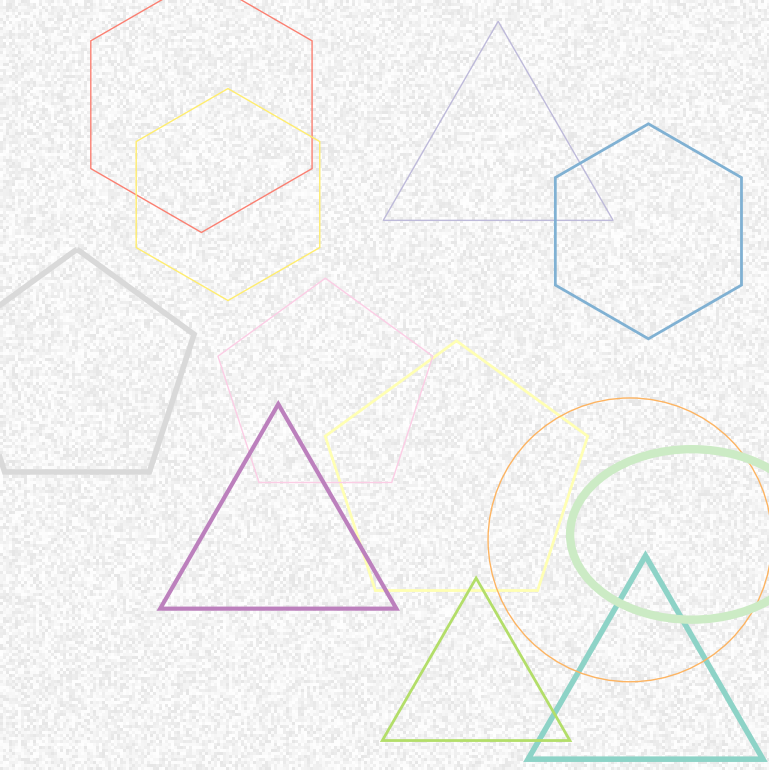[{"shape": "triangle", "thickness": 2, "radius": 0.88, "center": [0.838, 0.102]}, {"shape": "pentagon", "thickness": 1, "radius": 0.9, "center": [0.593, 0.378]}, {"shape": "triangle", "thickness": 0.5, "radius": 0.86, "center": [0.647, 0.8]}, {"shape": "hexagon", "thickness": 0.5, "radius": 0.83, "center": [0.262, 0.864]}, {"shape": "hexagon", "thickness": 1, "radius": 0.7, "center": [0.842, 0.7]}, {"shape": "circle", "thickness": 0.5, "radius": 0.92, "center": [0.818, 0.299]}, {"shape": "triangle", "thickness": 1, "radius": 0.7, "center": [0.618, 0.109]}, {"shape": "pentagon", "thickness": 0.5, "radius": 0.73, "center": [0.423, 0.492]}, {"shape": "pentagon", "thickness": 2, "radius": 0.8, "center": [0.1, 0.516]}, {"shape": "triangle", "thickness": 1.5, "radius": 0.89, "center": [0.361, 0.298]}, {"shape": "oval", "thickness": 3, "radius": 0.79, "center": [0.899, 0.306]}, {"shape": "hexagon", "thickness": 0.5, "radius": 0.69, "center": [0.296, 0.747]}]